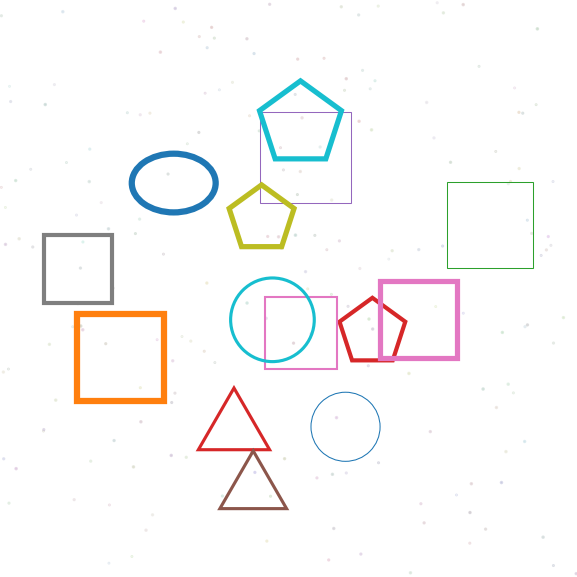[{"shape": "oval", "thickness": 3, "radius": 0.36, "center": [0.301, 0.682]}, {"shape": "circle", "thickness": 0.5, "radius": 0.3, "center": [0.598, 0.26]}, {"shape": "square", "thickness": 3, "radius": 0.38, "center": [0.209, 0.381]}, {"shape": "square", "thickness": 0.5, "radius": 0.37, "center": [0.848, 0.61]}, {"shape": "triangle", "thickness": 1.5, "radius": 0.36, "center": [0.405, 0.256]}, {"shape": "pentagon", "thickness": 2, "radius": 0.3, "center": [0.645, 0.424]}, {"shape": "square", "thickness": 0.5, "radius": 0.39, "center": [0.529, 0.726]}, {"shape": "triangle", "thickness": 1.5, "radius": 0.33, "center": [0.438, 0.152]}, {"shape": "square", "thickness": 1, "radius": 0.31, "center": [0.521, 0.423]}, {"shape": "square", "thickness": 2.5, "radius": 0.33, "center": [0.725, 0.446]}, {"shape": "square", "thickness": 2, "radius": 0.29, "center": [0.135, 0.534]}, {"shape": "pentagon", "thickness": 2.5, "radius": 0.3, "center": [0.453, 0.62]}, {"shape": "pentagon", "thickness": 2.5, "radius": 0.37, "center": [0.52, 0.784]}, {"shape": "circle", "thickness": 1.5, "radius": 0.36, "center": [0.472, 0.445]}]